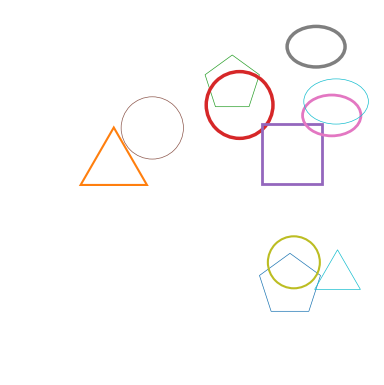[{"shape": "pentagon", "thickness": 0.5, "radius": 0.42, "center": [0.753, 0.259]}, {"shape": "triangle", "thickness": 1.5, "radius": 0.5, "center": [0.296, 0.569]}, {"shape": "pentagon", "thickness": 0.5, "radius": 0.37, "center": [0.603, 0.783]}, {"shape": "circle", "thickness": 2.5, "radius": 0.43, "center": [0.622, 0.727]}, {"shape": "square", "thickness": 2, "radius": 0.39, "center": [0.758, 0.599]}, {"shape": "circle", "thickness": 0.5, "radius": 0.4, "center": [0.396, 0.668]}, {"shape": "oval", "thickness": 2, "radius": 0.38, "center": [0.862, 0.7]}, {"shape": "oval", "thickness": 2.5, "radius": 0.38, "center": [0.821, 0.879]}, {"shape": "circle", "thickness": 1.5, "radius": 0.34, "center": [0.763, 0.319]}, {"shape": "triangle", "thickness": 0.5, "radius": 0.34, "center": [0.877, 0.283]}, {"shape": "oval", "thickness": 0.5, "radius": 0.42, "center": [0.873, 0.736]}]